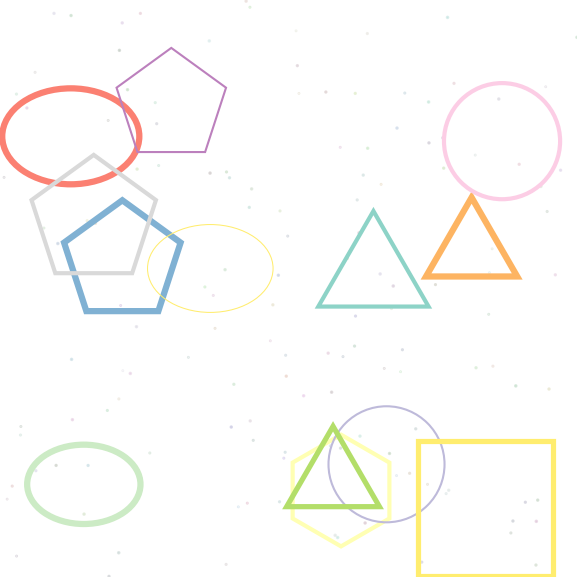[{"shape": "triangle", "thickness": 2, "radius": 0.55, "center": [0.647, 0.523]}, {"shape": "hexagon", "thickness": 2, "radius": 0.48, "center": [0.591, 0.15]}, {"shape": "circle", "thickness": 1, "radius": 0.5, "center": [0.669, 0.195]}, {"shape": "oval", "thickness": 3, "radius": 0.59, "center": [0.123, 0.763]}, {"shape": "pentagon", "thickness": 3, "radius": 0.53, "center": [0.212, 0.546]}, {"shape": "triangle", "thickness": 3, "radius": 0.46, "center": [0.817, 0.566]}, {"shape": "triangle", "thickness": 2.5, "radius": 0.46, "center": [0.577, 0.168]}, {"shape": "circle", "thickness": 2, "radius": 0.5, "center": [0.869, 0.755]}, {"shape": "pentagon", "thickness": 2, "radius": 0.57, "center": [0.162, 0.618]}, {"shape": "pentagon", "thickness": 1, "radius": 0.5, "center": [0.297, 0.816]}, {"shape": "oval", "thickness": 3, "radius": 0.49, "center": [0.145, 0.16]}, {"shape": "oval", "thickness": 0.5, "radius": 0.54, "center": [0.364, 0.534]}, {"shape": "square", "thickness": 2.5, "radius": 0.58, "center": [0.84, 0.119]}]